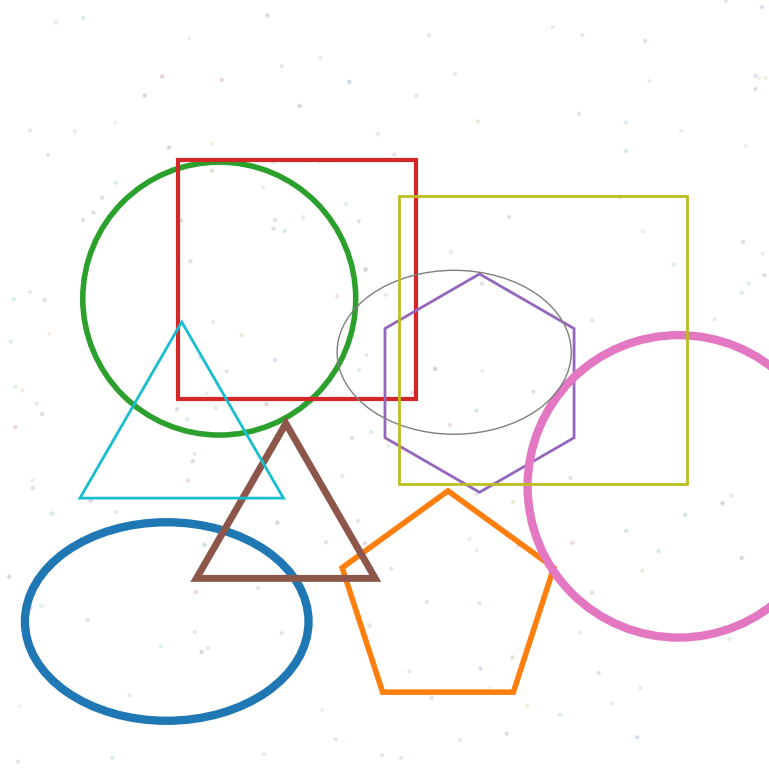[{"shape": "oval", "thickness": 3, "radius": 0.92, "center": [0.217, 0.193]}, {"shape": "pentagon", "thickness": 2, "radius": 0.72, "center": [0.582, 0.218]}, {"shape": "circle", "thickness": 2, "radius": 0.89, "center": [0.285, 0.612]}, {"shape": "square", "thickness": 1.5, "radius": 0.77, "center": [0.386, 0.637]}, {"shape": "hexagon", "thickness": 1, "radius": 0.71, "center": [0.623, 0.502]}, {"shape": "triangle", "thickness": 2.5, "radius": 0.67, "center": [0.371, 0.316]}, {"shape": "circle", "thickness": 3, "radius": 0.98, "center": [0.882, 0.368]}, {"shape": "oval", "thickness": 0.5, "radius": 0.76, "center": [0.59, 0.542]}, {"shape": "square", "thickness": 1, "radius": 0.94, "center": [0.705, 0.559]}, {"shape": "triangle", "thickness": 1, "radius": 0.76, "center": [0.236, 0.429]}]